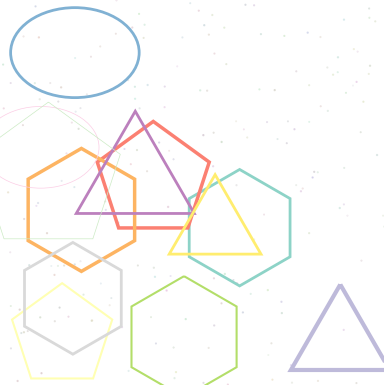[{"shape": "hexagon", "thickness": 2, "radius": 0.76, "center": [0.622, 0.409]}, {"shape": "pentagon", "thickness": 1.5, "radius": 0.68, "center": [0.161, 0.128]}, {"shape": "triangle", "thickness": 3, "radius": 0.74, "center": [0.884, 0.113]}, {"shape": "pentagon", "thickness": 2.5, "radius": 0.76, "center": [0.398, 0.532]}, {"shape": "oval", "thickness": 2, "radius": 0.83, "center": [0.195, 0.863]}, {"shape": "hexagon", "thickness": 2.5, "radius": 0.8, "center": [0.211, 0.455]}, {"shape": "hexagon", "thickness": 1.5, "radius": 0.79, "center": [0.478, 0.125]}, {"shape": "oval", "thickness": 0.5, "radius": 0.76, "center": [0.106, 0.617]}, {"shape": "hexagon", "thickness": 2, "radius": 0.73, "center": [0.189, 0.225]}, {"shape": "triangle", "thickness": 2, "radius": 0.89, "center": [0.351, 0.534]}, {"shape": "pentagon", "thickness": 0.5, "radius": 0.98, "center": [0.126, 0.539]}, {"shape": "triangle", "thickness": 2, "radius": 0.69, "center": [0.559, 0.409]}]